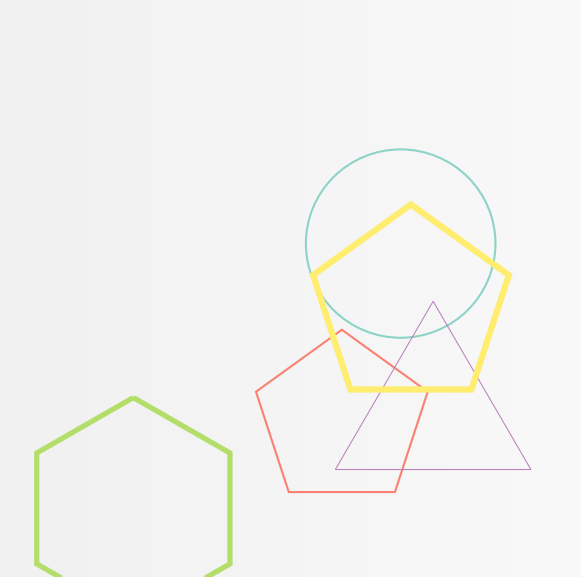[{"shape": "circle", "thickness": 1, "radius": 0.82, "center": [0.689, 0.577]}, {"shape": "pentagon", "thickness": 1, "radius": 0.78, "center": [0.588, 0.273]}, {"shape": "hexagon", "thickness": 2.5, "radius": 0.96, "center": [0.229, 0.119]}, {"shape": "triangle", "thickness": 0.5, "radius": 0.97, "center": [0.745, 0.283]}, {"shape": "pentagon", "thickness": 3, "radius": 0.89, "center": [0.707, 0.468]}]